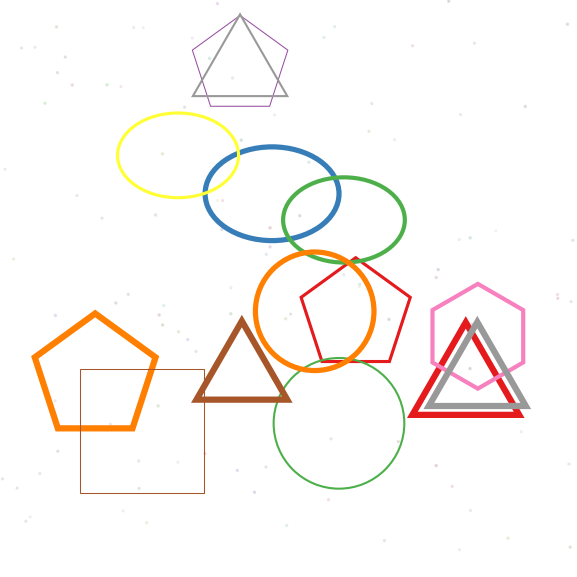[{"shape": "pentagon", "thickness": 1.5, "radius": 0.5, "center": [0.616, 0.454]}, {"shape": "triangle", "thickness": 3, "radius": 0.53, "center": [0.807, 0.334]}, {"shape": "oval", "thickness": 2.5, "radius": 0.58, "center": [0.471, 0.664]}, {"shape": "circle", "thickness": 1, "radius": 0.57, "center": [0.587, 0.266]}, {"shape": "oval", "thickness": 2, "radius": 0.53, "center": [0.596, 0.618]}, {"shape": "pentagon", "thickness": 0.5, "radius": 0.43, "center": [0.416, 0.885]}, {"shape": "pentagon", "thickness": 3, "radius": 0.55, "center": [0.165, 0.346]}, {"shape": "circle", "thickness": 2.5, "radius": 0.51, "center": [0.545, 0.46]}, {"shape": "oval", "thickness": 1.5, "radius": 0.52, "center": [0.308, 0.73]}, {"shape": "triangle", "thickness": 3, "radius": 0.45, "center": [0.419, 0.352]}, {"shape": "square", "thickness": 0.5, "radius": 0.54, "center": [0.245, 0.252]}, {"shape": "hexagon", "thickness": 2, "radius": 0.45, "center": [0.827, 0.417]}, {"shape": "triangle", "thickness": 3, "radius": 0.48, "center": [0.827, 0.345]}, {"shape": "triangle", "thickness": 1, "radius": 0.47, "center": [0.416, 0.88]}]